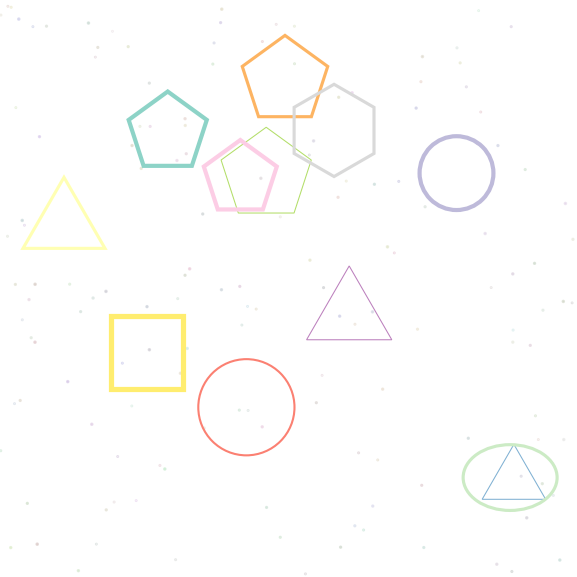[{"shape": "pentagon", "thickness": 2, "radius": 0.36, "center": [0.29, 0.77]}, {"shape": "triangle", "thickness": 1.5, "radius": 0.41, "center": [0.111, 0.61]}, {"shape": "circle", "thickness": 2, "radius": 0.32, "center": [0.79, 0.699]}, {"shape": "circle", "thickness": 1, "radius": 0.42, "center": [0.427, 0.294]}, {"shape": "triangle", "thickness": 0.5, "radius": 0.32, "center": [0.89, 0.166]}, {"shape": "pentagon", "thickness": 1.5, "radius": 0.39, "center": [0.493, 0.86]}, {"shape": "pentagon", "thickness": 0.5, "radius": 0.41, "center": [0.461, 0.697]}, {"shape": "pentagon", "thickness": 2, "radius": 0.33, "center": [0.416, 0.69]}, {"shape": "hexagon", "thickness": 1.5, "radius": 0.4, "center": [0.578, 0.773]}, {"shape": "triangle", "thickness": 0.5, "radius": 0.43, "center": [0.605, 0.453]}, {"shape": "oval", "thickness": 1.5, "radius": 0.41, "center": [0.883, 0.172]}, {"shape": "square", "thickness": 2.5, "radius": 0.31, "center": [0.254, 0.389]}]